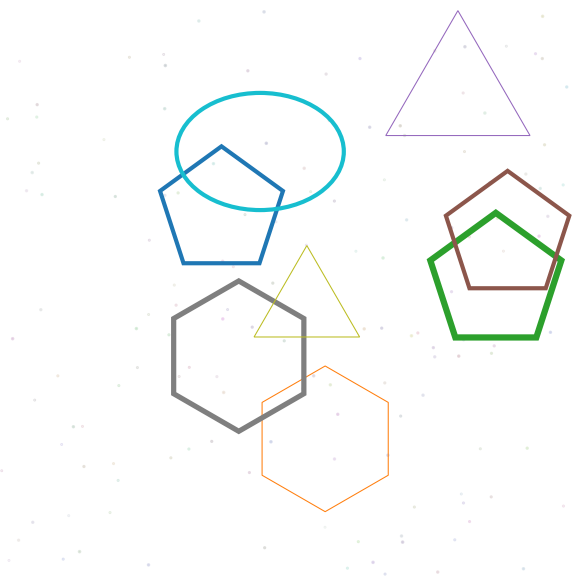[{"shape": "pentagon", "thickness": 2, "radius": 0.56, "center": [0.384, 0.634]}, {"shape": "hexagon", "thickness": 0.5, "radius": 0.63, "center": [0.563, 0.239]}, {"shape": "pentagon", "thickness": 3, "radius": 0.6, "center": [0.859, 0.511]}, {"shape": "triangle", "thickness": 0.5, "radius": 0.72, "center": [0.793, 0.837]}, {"shape": "pentagon", "thickness": 2, "radius": 0.56, "center": [0.879, 0.591]}, {"shape": "hexagon", "thickness": 2.5, "radius": 0.65, "center": [0.413, 0.382]}, {"shape": "triangle", "thickness": 0.5, "radius": 0.53, "center": [0.531, 0.468]}, {"shape": "oval", "thickness": 2, "radius": 0.72, "center": [0.45, 0.737]}]